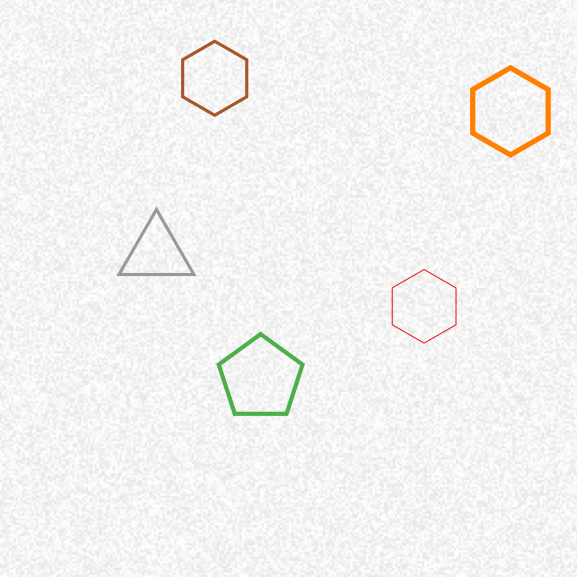[{"shape": "hexagon", "thickness": 0.5, "radius": 0.32, "center": [0.734, 0.469]}, {"shape": "pentagon", "thickness": 2, "radius": 0.38, "center": [0.451, 0.344]}, {"shape": "hexagon", "thickness": 2.5, "radius": 0.38, "center": [0.884, 0.806]}, {"shape": "hexagon", "thickness": 1.5, "radius": 0.32, "center": [0.372, 0.864]}, {"shape": "triangle", "thickness": 1.5, "radius": 0.37, "center": [0.271, 0.561]}]